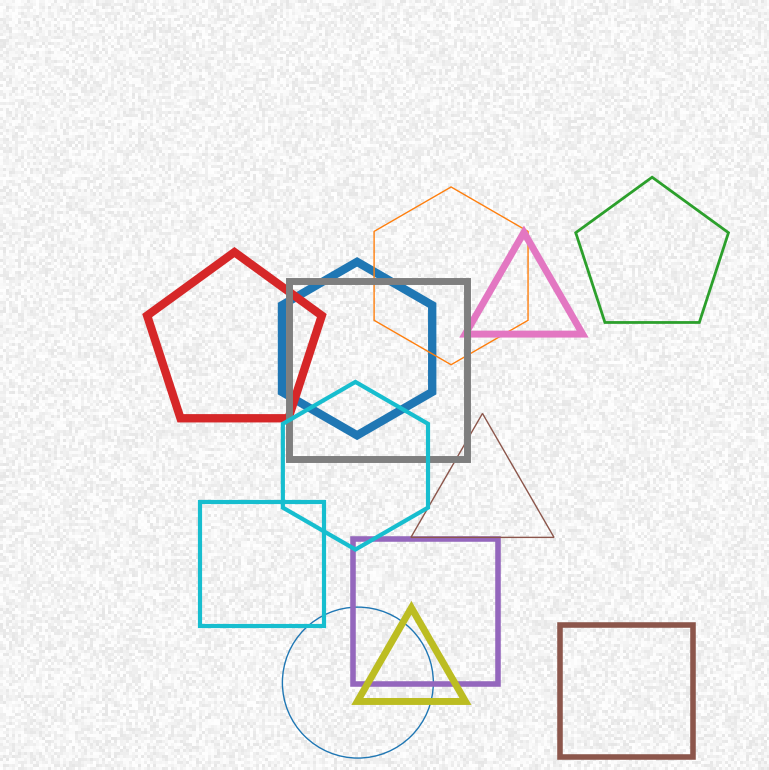[{"shape": "hexagon", "thickness": 3, "radius": 0.56, "center": [0.464, 0.547]}, {"shape": "circle", "thickness": 0.5, "radius": 0.49, "center": [0.465, 0.114]}, {"shape": "hexagon", "thickness": 0.5, "radius": 0.58, "center": [0.586, 0.642]}, {"shape": "pentagon", "thickness": 1, "radius": 0.52, "center": [0.847, 0.666]}, {"shape": "pentagon", "thickness": 3, "radius": 0.6, "center": [0.305, 0.553]}, {"shape": "square", "thickness": 2, "radius": 0.47, "center": [0.553, 0.206]}, {"shape": "square", "thickness": 2, "radius": 0.43, "center": [0.814, 0.103]}, {"shape": "triangle", "thickness": 0.5, "radius": 0.54, "center": [0.627, 0.356]}, {"shape": "triangle", "thickness": 2.5, "radius": 0.44, "center": [0.68, 0.61]}, {"shape": "square", "thickness": 2.5, "radius": 0.58, "center": [0.491, 0.52]}, {"shape": "triangle", "thickness": 2.5, "radius": 0.41, "center": [0.534, 0.13]}, {"shape": "square", "thickness": 1.5, "radius": 0.4, "center": [0.34, 0.268]}, {"shape": "hexagon", "thickness": 1.5, "radius": 0.54, "center": [0.462, 0.395]}]